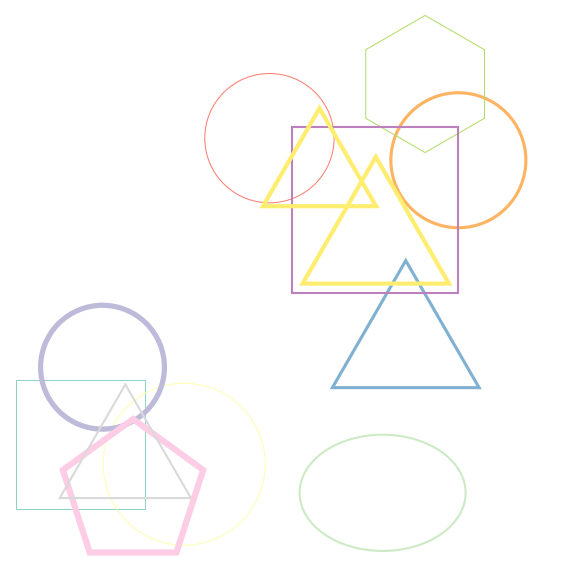[{"shape": "square", "thickness": 0.5, "radius": 0.56, "center": [0.139, 0.229]}, {"shape": "circle", "thickness": 0.5, "radius": 0.7, "center": [0.319, 0.195]}, {"shape": "circle", "thickness": 2.5, "radius": 0.54, "center": [0.177, 0.363]}, {"shape": "circle", "thickness": 0.5, "radius": 0.56, "center": [0.467, 0.76]}, {"shape": "triangle", "thickness": 1.5, "radius": 0.73, "center": [0.703, 0.401]}, {"shape": "circle", "thickness": 1.5, "radius": 0.58, "center": [0.794, 0.722]}, {"shape": "hexagon", "thickness": 0.5, "radius": 0.59, "center": [0.736, 0.854]}, {"shape": "pentagon", "thickness": 3, "radius": 0.64, "center": [0.23, 0.146]}, {"shape": "triangle", "thickness": 1, "radius": 0.66, "center": [0.217, 0.202]}, {"shape": "square", "thickness": 1, "radius": 0.72, "center": [0.649, 0.635]}, {"shape": "oval", "thickness": 1, "radius": 0.72, "center": [0.663, 0.146]}, {"shape": "triangle", "thickness": 2, "radius": 0.57, "center": [0.553, 0.699]}, {"shape": "triangle", "thickness": 2, "radius": 0.73, "center": [0.651, 0.581]}]